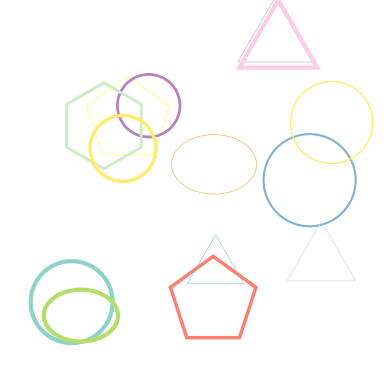[{"shape": "circle", "thickness": 3, "radius": 0.53, "center": [0.186, 0.215]}, {"shape": "triangle", "thickness": 0.5, "radius": 0.42, "center": [0.56, 0.306]}, {"shape": "pentagon", "thickness": 1, "radius": 0.56, "center": [0.332, 0.689]}, {"shape": "triangle", "thickness": 0.5, "radius": 0.56, "center": [0.714, 0.895]}, {"shape": "pentagon", "thickness": 2.5, "radius": 0.58, "center": [0.554, 0.217]}, {"shape": "circle", "thickness": 1.5, "radius": 0.6, "center": [0.804, 0.532]}, {"shape": "oval", "thickness": 0.5, "radius": 0.55, "center": [0.556, 0.573]}, {"shape": "oval", "thickness": 3, "radius": 0.48, "center": [0.21, 0.18]}, {"shape": "triangle", "thickness": 3, "radius": 0.58, "center": [0.723, 0.883]}, {"shape": "triangle", "thickness": 0.5, "radius": 0.52, "center": [0.835, 0.322]}, {"shape": "circle", "thickness": 2, "radius": 0.41, "center": [0.386, 0.725]}, {"shape": "hexagon", "thickness": 2, "radius": 0.56, "center": [0.27, 0.673]}, {"shape": "circle", "thickness": 2.5, "radius": 0.43, "center": [0.319, 0.614]}, {"shape": "circle", "thickness": 1, "radius": 0.53, "center": [0.861, 0.682]}]